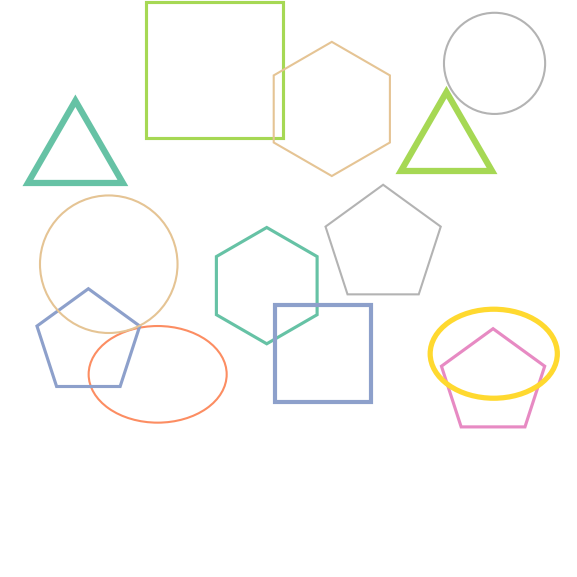[{"shape": "triangle", "thickness": 3, "radius": 0.47, "center": [0.131, 0.73]}, {"shape": "hexagon", "thickness": 1.5, "radius": 0.5, "center": [0.462, 0.505]}, {"shape": "oval", "thickness": 1, "radius": 0.6, "center": [0.273, 0.351]}, {"shape": "square", "thickness": 2, "radius": 0.42, "center": [0.56, 0.387]}, {"shape": "pentagon", "thickness": 1.5, "radius": 0.47, "center": [0.153, 0.406]}, {"shape": "pentagon", "thickness": 1.5, "radius": 0.47, "center": [0.854, 0.336]}, {"shape": "square", "thickness": 1.5, "radius": 0.59, "center": [0.371, 0.878]}, {"shape": "triangle", "thickness": 3, "radius": 0.46, "center": [0.773, 0.749]}, {"shape": "oval", "thickness": 2.5, "radius": 0.55, "center": [0.855, 0.387]}, {"shape": "circle", "thickness": 1, "radius": 0.6, "center": [0.188, 0.542]}, {"shape": "hexagon", "thickness": 1, "radius": 0.58, "center": [0.575, 0.81]}, {"shape": "circle", "thickness": 1, "radius": 0.44, "center": [0.856, 0.889]}, {"shape": "pentagon", "thickness": 1, "radius": 0.52, "center": [0.663, 0.574]}]